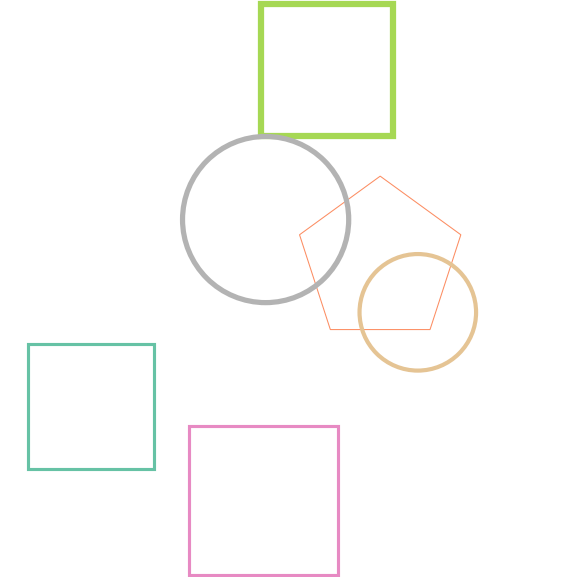[{"shape": "square", "thickness": 1.5, "radius": 0.54, "center": [0.158, 0.295]}, {"shape": "pentagon", "thickness": 0.5, "radius": 0.73, "center": [0.658, 0.547]}, {"shape": "square", "thickness": 1.5, "radius": 0.65, "center": [0.457, 0.133]}, {"shape": "square", "thickness": 3, "radius": 0.57, "center": [0.567, 0.878]}, {"shape": "circle", "thickness": 2, "radius": 0.5, "center": [0.723, 0.458]}, {"shape": "circle", "thickness": 2.5, "radius": 0.72, "center": [0.46, 0.619]}]